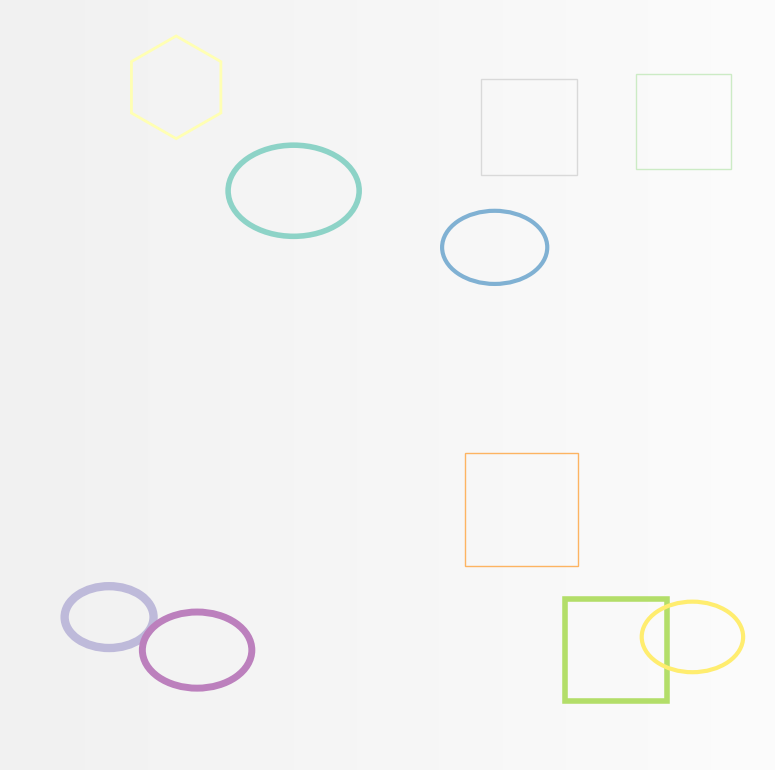[{"shape": "oval", "thickness": 2, "radius": 0.42, "center": [0.379, 0.752]}, {"shape": "hexagon", "thickness": 1, "radius": 0.33, "center": [0.227, 0.887]}, {"shape": "oval", "thickness": 3, "radius": 0.29, "center": [0.141, 0.199]}, {"shape": "oval", "thickness": 1.5, "radius": 0.34, "center": [0.638, 0.679]}, {"shape": "square", "thickness": 0.5, "radius": 0.37, "center": [0.673, 0.339]}, {"shape": "square", "thickness": 2, "radius": 0.33, "center": [0.795, 0.156]}, {"shape": "square", "thickness": 0.5, "radius": 0.31, "center": [0.682, 0.835]}, {"shape": "oval", "thickness": 2.5, "radius": 0.35, "center": [0.254, 0.156]}, {"shape": "square", "thickness": 0.5, "radius": 0.31, "center": [0.882, 0.842]}, {"shape": "oval", "thickness": 1.5, "radius": 0.33, "center": [0.893, 0.173]}]